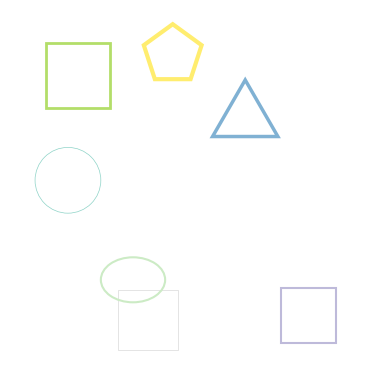[{"shape": "circle", "thickness": 0.5, "radius": 0.43, "center": [0.176, 0.532]}, {"shape": "square", "thickness": 1.5, "radius": 0.36, "center": [0.801, 0.181]}, {"shape": "triangle", "thickness": 2.5, "radius": 0.49, "center": [0.637, 0.694]}, {"shape": "square", "thickness": 2, "radius": 0.42, "center": [0.203, 0.804]}, {"shape": "square", "thickness": 0.5, "radius": 0.39, "center": [0.384, 0.168]}, {"shape": "oval", "thickness": 1.5, "radius": 0.42, "center": [0.345, 0.273]}, {"shape": "pentagon", "thickness": 3, "radius": 0.39, "center": [0.449, 0.858]}]